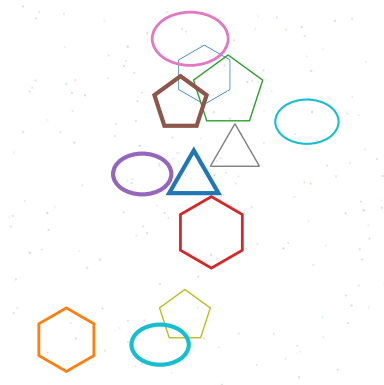[{"shape": "triangle", "thickness": 3, "radius": 0.37, "center": [0.503, 0.535]}, {"shape": "hexagon", "thickness": 0.5, "radius": 0.38, "center": [0.531, 0.806]}, {"shape": "hexagon", "thickness": 2, "radius": 0.41, "center": [0.172, 0.118]}, {"shape": "pentagon", "thickness": 1, "radius": 0.47, "center": [0.592, 0.763]}, {"shape": "hexagon", "thickness": 2, "radius": 0.46, "center": [0.549, 0.396]}, {"shape": "oval", "thickness": 3, "radius": 0.38, "center": [0.369, 0.548]}, {"shape": "pentagon", "thickness": 3, "radius": 0.36, "center": [0.469, 0.731]}, {"shape": "oval", "thickness": 2, "radius": 0.49, "center": [0.494, 0.899]}, {"shape": "triangle", "thickness": 1, "radius": 0.37, "center": [0.61, 0.605]}, {"shape": "pentagon", "thickness": 1, "radius": 0.35, "center": [0.48, 0.179]}, {"shape": "oval", "thickness": 3, "radius": 0.37, "center": [0.416, 0.105]}, {"shape": "oval", "thickness": 1.5, "radius": 0.41, "center": [0.797, 0.684]}]